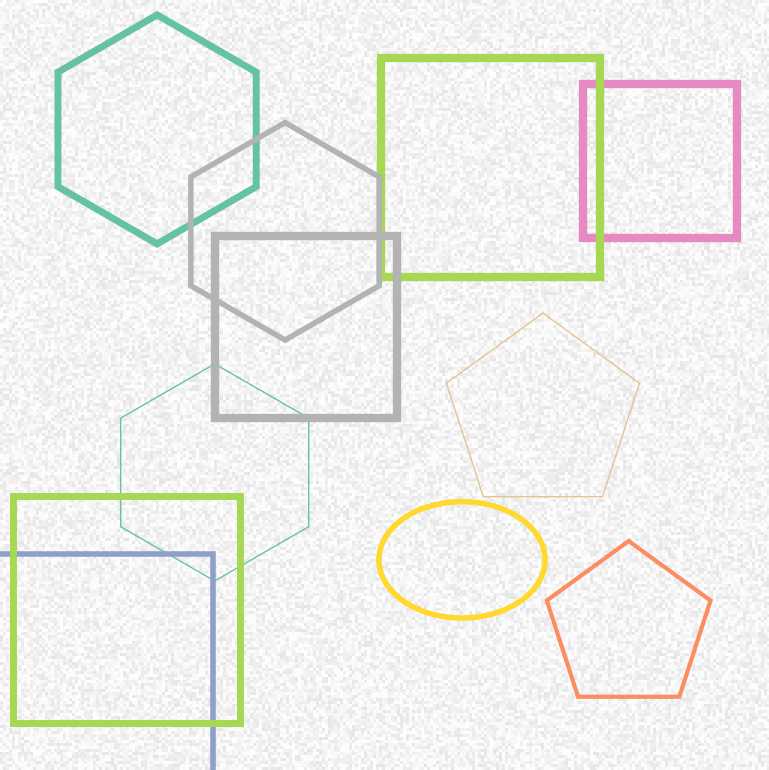[{"shape": "hexagon", "thickness": 2.5, "radius": 0.74, "center": [0.204, 0.832]}, {"shape": "hexagon", "thickness": 0.5, "radius": 0.7, "center": [0.279, 0.386]}, {"shape": "pentagon", "thickness": 1.5, "radius": 0.56, "center": [0.816, 0.186]}, {"shape": "square", "thickness": 2, "radius": 0.73, "center": [0.13, 0.134]}, {"shape": "square", "thickness": 3, "radius": 0.5, "center": [0.857, 0.791]}, {"shape": "square", "thickness": 3, "radius": 0.71, "center": [0.637, 0.782]}, {"shape": "square", "thickness": 2.5, "radius": 0.74, "center": [0.164, 0.209]}, {"shape": "oval", "thickness": 2, "radius": 0.54, "center": [0.6, 0.273]}, {"shape": "pentagon", "thickness": 0.5, "radius": 0.66, "center": [0.705, 0.462]}, {"shape": "hexagon", "thickness": 2, "radius": 0.71, "center": [0.37, 0.7]}, {"shape": "square", "thickness": 3, "radius": 0.59, "center": [0.398, 0.575]}]